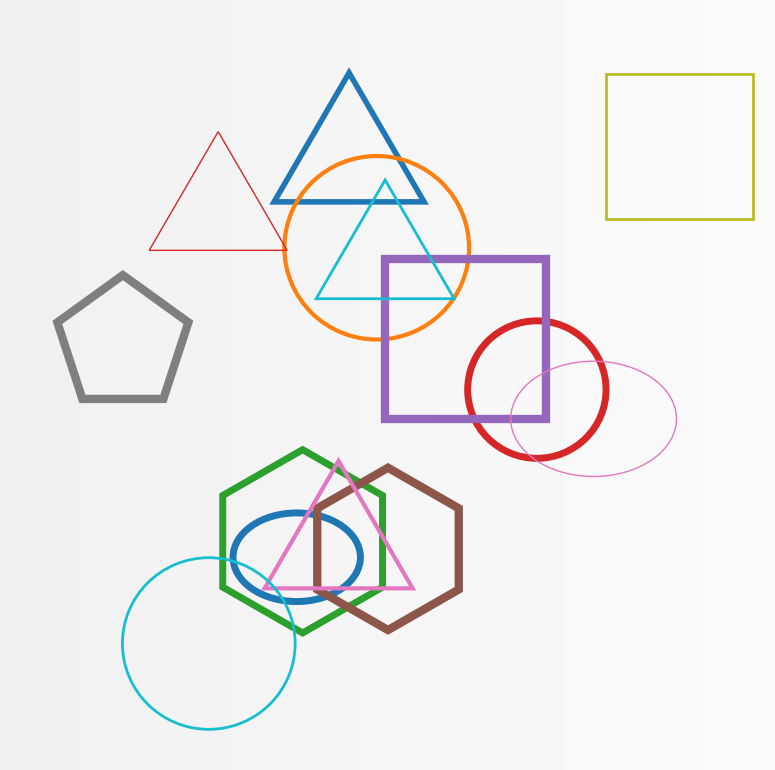[{"shape": "triangle", "thickness": 2, "radius": 0.56, "center": [0.45, 0.794]}, {"shape": "oval", "thickness": 2.5, "radius": 0.41, "center": [0.383, 0.276]}, {"shape": "circle", "thickness": 1.5, "radius": 0.6, "center": [0.486, 0.678]}, {"shape": "hexagon", "thickness": 2.5, "radius": 0.6, "center": [0.39, 0.297]}, {"shape": "triangle", "thickness": 0.5, "radius": 0.51, "center": [0.282, 0.726]}, {"shape": "circle", "thickness": 2.5, "radius": 0.45, "center": [0.693, 0.494]}, {"shape": "square", "thickness": 3, "radius": 0.52, "center": [0.601, 0.56]}, {"shape": "hexagon", "thickness": 3, "radius": 0.53, "center": [0.501, 0.287]}, {"shape": "triangle", "thickness": 1.5, "radius": 0.55, "center": [0.437, 0.291]}, {"shape": "oval", "thickness": 0.5, "radius": 0.53, "center": [0.766, 0.456]}, {"shape": "pentagon", "thickness": 3, "radius": 0.44, "center": [0.159, 0.554]}, {"shape": "square", "thickness": 1, "radius": 0.47, "center": [0.877, 0.81]}, {"shape": "triangle", "thickness": 1, "radius": 0.51, "center": [0.497, 0.663]}, {"shape": "circle", "thickness": 1, "radius": 0.56, "center": [0.269, 0.164]}]